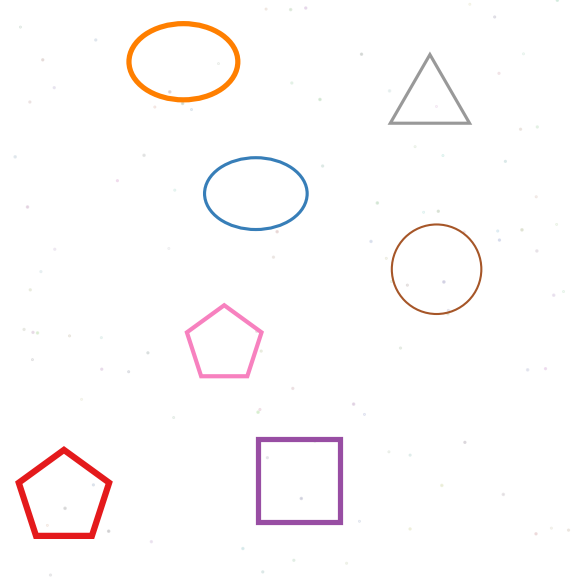[{"shape": "pentagon", "thickness": 3, "radius": 0.41, "center": [0.111, 0.138]}, {"shape": "oval", "thickness": 1.5, "radius": 0.44, "center": [0.443, 0.664]}, {"shape": "square", "thickness": 2.5, "radius": 0.36, "center": [0.518, 0.168]}, {"shape": "oval", "thickness": 2.5, "radius": 0.47, "center": [0.318, 0.892]}, {"shape": "circle", "thickness": 1, "radius": 0.39, "center": [0.756, 0.533]}, {"shape": "pentagon", "thickness": 2, "radius": 0.34, "center": [0.388, 0.403]}, {"shape": "triangle", "thickness": 1.5, "radius": 0.4, "center": [0.744, 0.825]}]